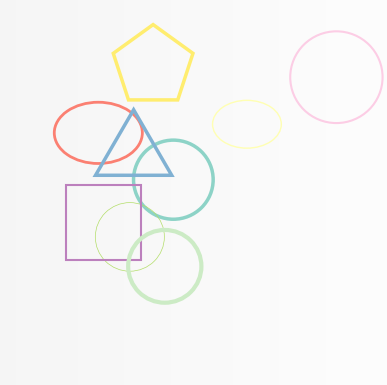[{"shape": "circle", "thickness": 2.5, "radius": 0.51, "center": [0.447, 0.533]}, {"shape": "oval", "thickness": 1, "radius": 0.44, "center": [0.637, 0.677]}, {"shape": "oval", "thickness": 2, "radius": 0.57, "center": [0.254, 0.655]}, {"shape": "triangle", "thickness": 2.5, "radius": 0.57, "center": [0.345, 0.601]}, {"shape": "circle", "thickness": 0.5, "radius": 0.45, "center": [0.335, 0.385]}, {"shape": "circle", "thickness": 1.5, "radius": 0.6, "center": [0.868, 0.799]}, {"shape": "square", "thickness": 1.5, "radius": 0.49, "center": [0.267, 0.423]}, {"shape": "circle", "thickness": 3, "radius": 0.47, "center": [0.425, 0.308]}, {"shape": "pentagon", "thickness": 2.5, "radius": 0.54, "center": [0.395, 0.828]}]